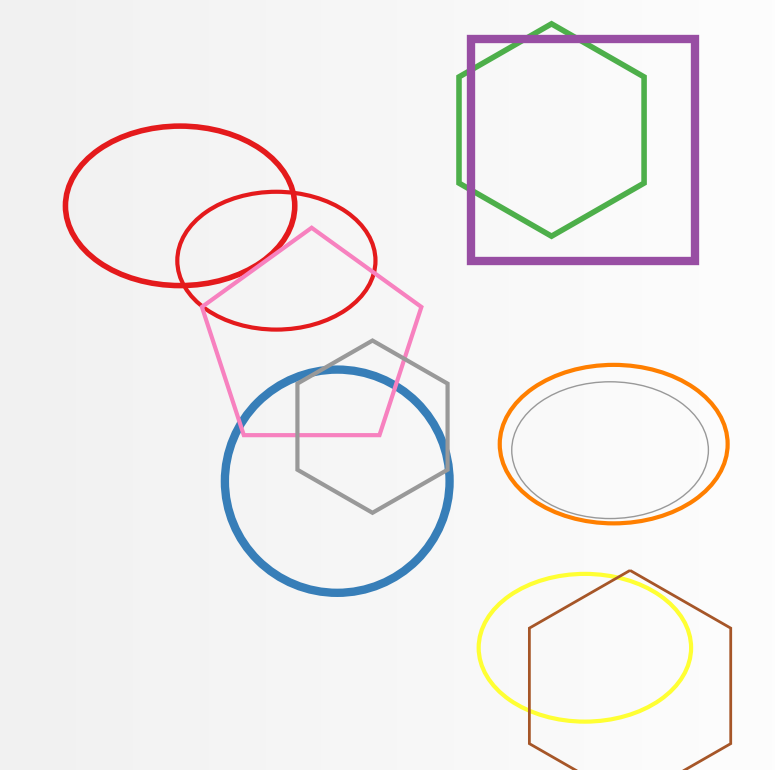[{"shape": "oval", "thickness": 1.5, "radius": 0.64, "center": [0.357, 0.661]}, {"shape": "oval", "thickness": 2, "radius": 0.74, "center": [0.232, 0.733]}, {"shape": "circle", "thickness": 3, "radius": 0.72, "center": [0.435, 0.375]}, {"shape": "hexagon", "thickness": 2, "radius": 0.69, "center": [0.712, 0.831]}, {"shape": "square", "thickness": 3, "radius": 0.72, "center": [0.752, 0.806]}, {"shape": "oval", "thickness": 1.5, "radius": 0.74, "center": [0.792, 0.423]}, {"shape": "oval", "thickness": 1.5, "radius": 0.69, "center": [0.755, 0.159]}, {"shape": "hexagon", "thickness": 1, "radius": 0.75, "center": [0.813, 0.109]}, {"shape": "pentagon", "thickness": 1.5, "radius": 0.74, "center": [0.402, 0.555]}, {"shape": "hexagon", "thickness": 1.5, "radius": 0.56, "center": [0.481, 0.446]}, {"shape": "oval", "thickness": 0.5, "radius": 0.63, "center": [0.787, 0.415]}]